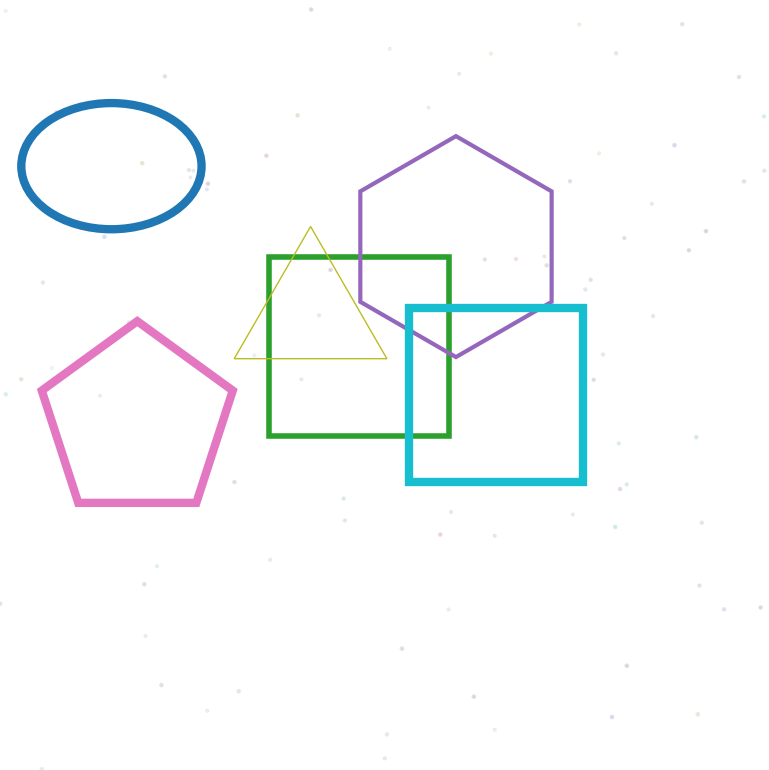[{"shape": "oval", "thickness": 3, "radius": 0.59, "center": [0.145, 0.784]}, {"shape": "square", "thickness": 2, "radius": 0.58, "center": [0.466, 0.55]}, {"shape": "hexagon", "thickness": 1.5, "radius": 0.72, "center": [0.592, 0.68]}, {"shape": "pentagon", "thickness": 3, "radius": 0.65, "center": [0.178, 0.452]}, {"shape": "triangle", "thickness": 0.5, "radius": 0.57, "center": [0.403, 0.591]}, {"shape": "square", "thickness": 3, "radius": 0.56, "center": [0.644, 0.487]}]